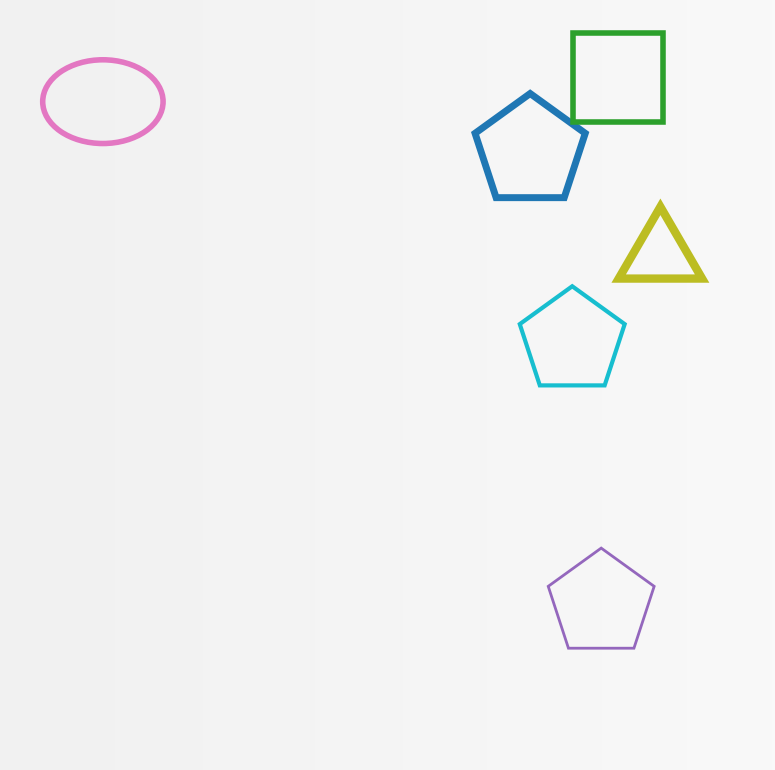[{"shape": "pentagon", "thickness": 2.5, "radius": 0.37, "center": [0.684, 0.804]}, {"shape": "square", "thickness": 2, "radius": 0.29, "center": [0.797, 0.899]}, {"shape": "pentagon", "thickness": 1, "radius": 0.36, "center": [0.776, 0.216]}, {"shape": "oval", "thickness": 2, "radius": 0.39, "center": [0.133, 0.868]}, {"shape": "triangle", "thickness": 3, "radius": 0.31, "center": [0.852, 0.669]}, {"shape": "pentagon", "thickness": 1.5, "radius": 0.36, "center": [0.738, 0.557]}]